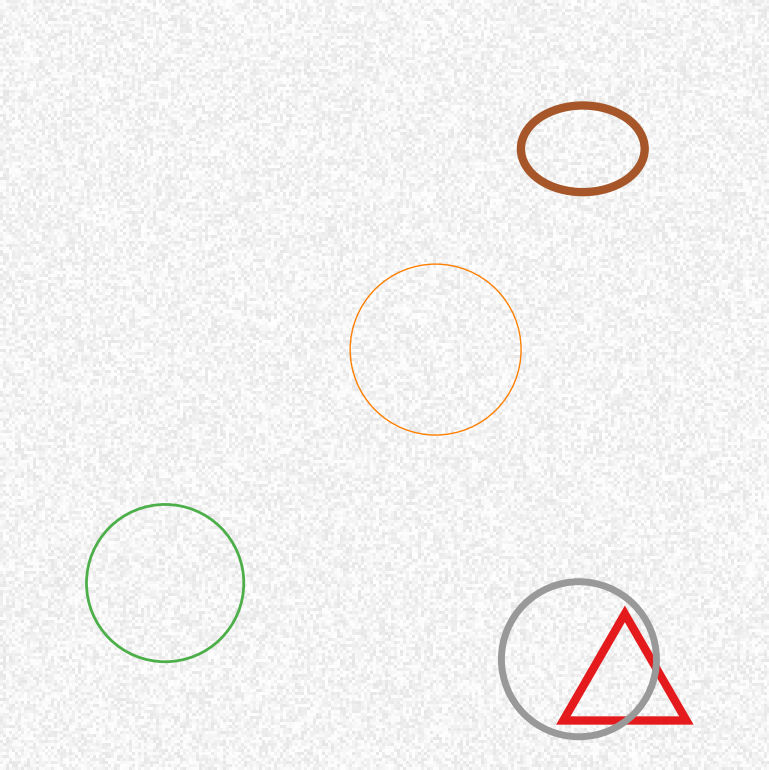[{"shape": "triangle", "thickness": 3, "radius": 0.46, "center": [0.812, 0.11]}, {"shape": "circle", "thickness": 1, "radius": 0.51, "center": [0.214, 0.243]}, {"shape": "circle", "thickness": 0.5, "radius": 0.55, "center": [0.566, 0.546]}, {"shape": "oval", "thickness": 3, "radius": 0.4, "center": [0.757, 0.807]}, {"shape": "circle", "thickness": 2.5, "radius": 0.5, "center": [0.752, 0.144]}]